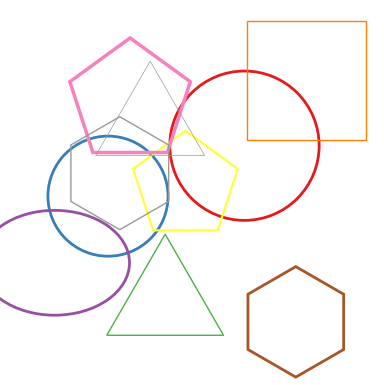[{"shape": "circle", "thickness": 2, "radius": 0.97, "center": [0.635, 0.622]}, {"shape": "circle", "thickness": 2, "radius": 0.78, "center": [0.28, 0.491]}, {"shape": "triangle", "thickness": 1, "radius": 0.88, "center": [0.429, 0.217]}, {"shape": "oval", "thickness": 2, "radius": 0.97, "center": [0.142, 0.317]}, {"shape": "square", "thickness": 1, "radius": 0.77, "center": [0.796, 0.791]}, {"shape": "pentagon", "thickness": 1.5, "radius": 0.71, "center": [0.482, 0.517]}, {"shape": "hexagon", "thickness": 2, "radius": 0.72, "center": [0.768, 0.164]}, {"shape": "pentagon", "thickness": 2.5, "radius": 0.82, "center": [0.338, 0.737]}, {"shape": "hexagon", "thickness": 1, "radius": 0.73, "center": [0.311, 0.55]}, {"shape": "triangle", "thickness": 0.5, "radius": 0.82, "center": [0.39, 0.678]}]